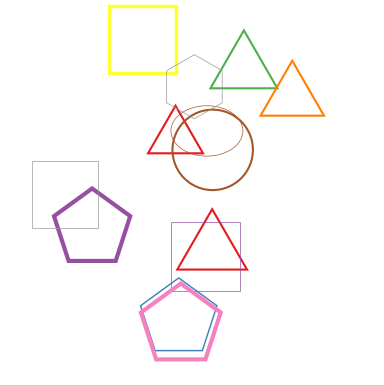[{"shape": "triangle", "thickness": 1.5, "radius": 0.41, "center": [0.456, 0.643]}, {"shape": "triangle", "thickness": 1.5, "radius": 0.52, "center": [0.551, 0.352]}, {"shape": "pentagon", "thickness": 1, "radius": 0.52, "center": [0.464, 0.174]}, {"shape": "triangle", "thickness": 1.5, "radius": 0.5, "center": [0.634, 0.821]}, {"shape": "square", "thickness": 0.5, "radius": 0.45, "center": [0.535, 0.335]}, {"shape": "pentagon", "thickness": 3, "radius": 0.52, "center": [0.239, 0.406]}, {"shape": "triangle", "thickness": 1.5, "radius": 0.48, "center": [0.759, 0.747]}, {"shape": "square", "thickness": 2.5, "radius": 0.43, "center": [0.369, 0.898]}, {"shape": "circle", "thickness": 1.5, "radius": 0.52, "center": [0.552, 0.611]}, {"shape": "oval", "thickness": 0.5, "radius": 0.47, "center": [0.537, 0.66]}, {"shape": "pentagon", "thickness": 3, "radius": 0.54, "center": [0.47, 0.155]}, {"shape": "square", "thickness": 0.5, "radius": 0.43, "center": [0.169, 0.495]}, {"shape": "hexagon", "thickness": 0.5, "radius": 0.42, "center": [0.505, 0.775]}]